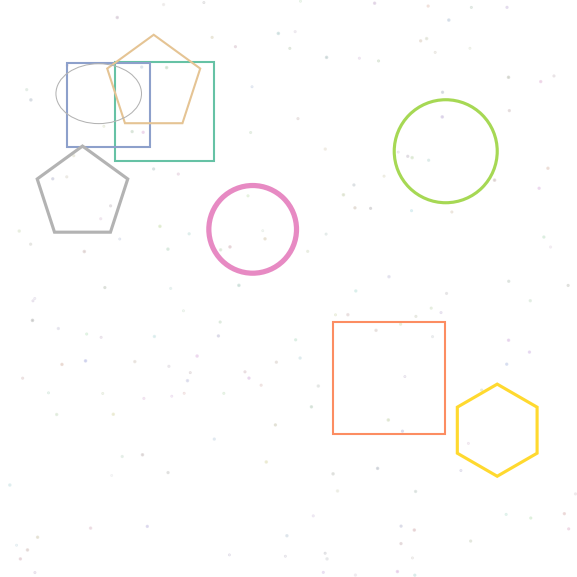[{"shape": "square", "thickness": 1, "radius": 0.43, "center": [0.285, 0.806]}, {"shape": "square", "thickness": 1, "radius": 0.48, "center": [0.674, 0.344]}, {"shape": "square", "thickness": 1, "radius": 0.36, "center": [0.188, 0.817]}, {"shape": "circle", "thickness": 2.5, "radius": 0.38, "center": [0.438, 0.602]}, {"shape": "circle", "thickness": 1.5, "radius": 0.45, "center": [0.772, 0.737]}, {"shape": "hexagon", "thickness": 1.5, "radius": 0.4, "center": [0.861, 0.254]}, {"shape": "pentagon", "thickness": 1, "radius": 0.42, "center": [0.266, 0.854]}, {"shape": "pentagon", "thickness": 1.5, "radius": 0.41, "center": [0.143, 0.664]}, {"shape": "oval", "thickness": 0.5, "radius": 0.37, "center": [0.171, 0.837]}]